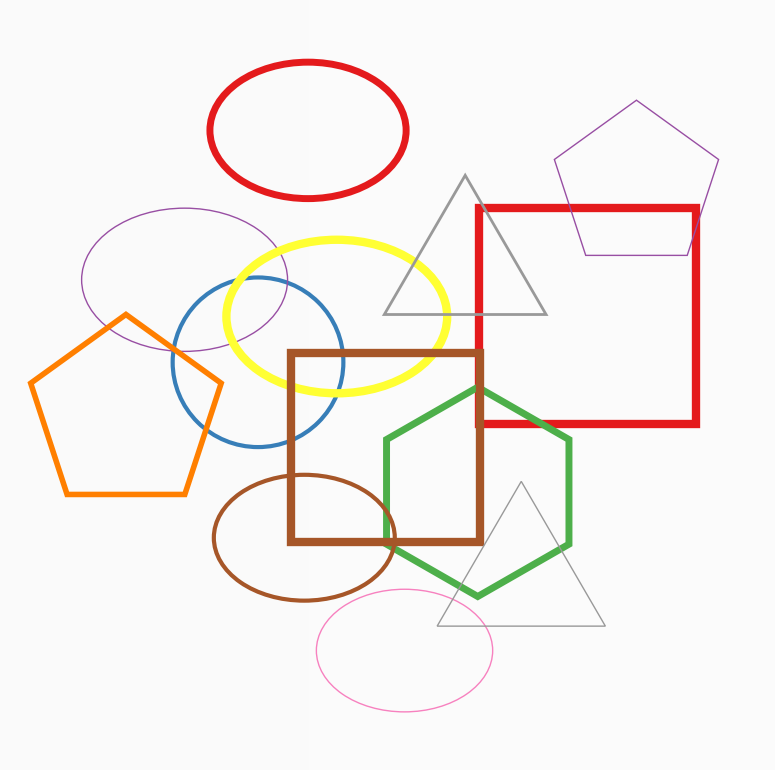[{"shape": "square", "thickness": 3, "radius": 0.7, "center": [0.758, 0.59]}, {"shape": "oval", "thickness": 2.5, "radius": 0.63, "center": [0.397, 0.831]}, {"shape": "circle", "thickness": 1.5, "radius": 0.55, "center": [0.333, 0.53]}, {"shape": "hexagon", "thickness": 2.5, "radius": 0.68, "center": [0.616, 0.361]}, {"shape": "pentagon", "thickness": 0.5, "radius": 0.56, "center": [0.821, 0.758]}, {"shape": "oval", "thickness": 0.5, "radius": 0.66, "center": [0.238, 0.637]}, {"shape": "pentagon", "thickness": 2, "radius": 0.65, "center": [0.163, 0.462]}, {"shape": "oval", "thickness": 3, "radius": 0.71, "center": [0.435, 0.589]}, {"shape": "square", "thickness": 3, "radius": 0.61, "center": [0.497, 0.419]}, {"shape": "oval", "thickness": 1.5, "radius": 0.58, "center": [0.393, 0.302]}, {"shape": "oval", "thickness": 0.5, "radius": 0.57, "center": [0.522, 0.155]}, {"shape": "triangle", "thickness": 1, "radius": 0.6, "center": [0.6, 0.652]}, {"shape": "triangle", "thickness": 0.5, "radius": 0.63, "center": [0.673, 0.25]}]